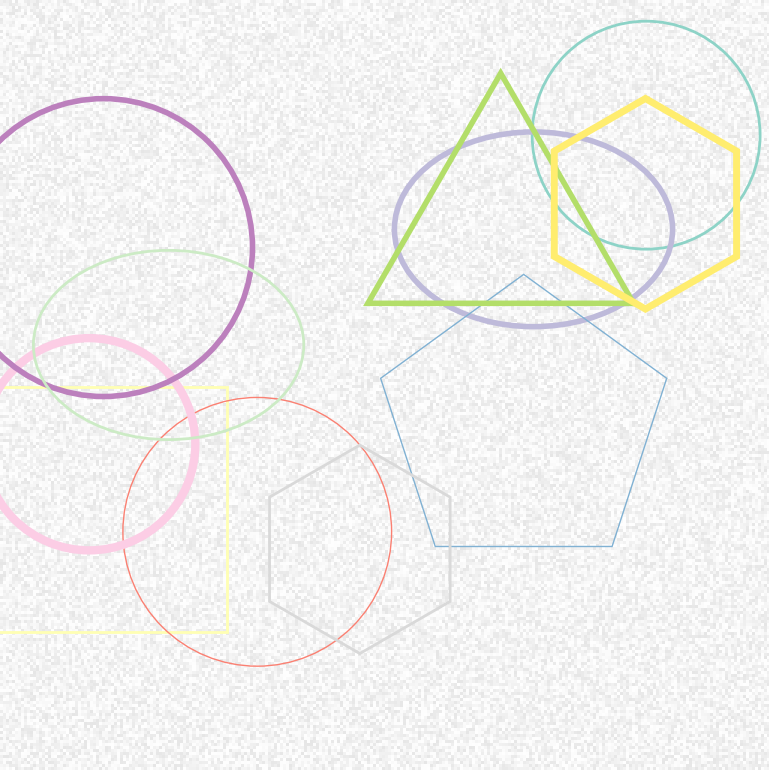[{"shape": "circle", "thickness": 1, "radius": 0.74, "center": [0.839, 0.824]}, {"shape": "square", "thickness": 1, "radius": 0.79, "center": [0.136, 0.338]}, {"shape": "oval", "thickness": 2, "radius": 0.9, "center": [0.693, 0.702]}, {"shape": "circle", "thickness": 0.5, "radius": 0.87, "center": [0.334, 0.309]}, {"shape": "pentagon", "thickness": 0.5, "radius": 0.98, "center": [0.68, 0.448]}, {"shape": "triangle", "thickness": 2, "radius": 1.0, "center": [0.65, 0.706]}, {"shape": "circle", "thickness": 3, "radius": 0.69, "center": [0.116, 0.423]}, {"shape": "hexagon", "thickness": 1, "radius": 0.68, "center": [0.467, 0.287]}, {"shape": "circle", "thickness": 2, "radius": 0.97, "center": [0.135, 0.678]}, {"shape": "oval", "thickness": 1, "radius": 0.88, "center": [0.219, 0.552]}, {"shape": "hexagon", "thickness": 2.5, "radius": 0.68, "center": [0.838, 0.735]}]